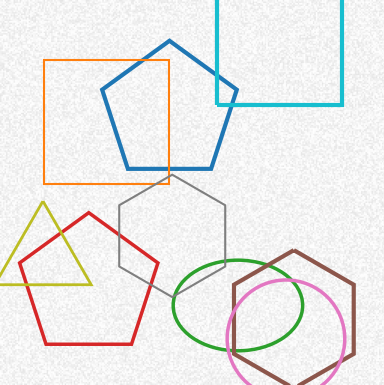[{"shape": "pentagon", "thickness": 3, "radius": 0.92, "center": [0.44, 0.71]}, {"shape": "square", "thickness": 1.5, "radius": 0.81, "center": [0.277, 0.683]}, {"shape": "oval", "thickness": 2.5, "radius": 0.84, "center": [0.618, 0.207]}, {"shape": "pentagon", "thickness": 2.5, "radius": 0.94, "center": [0.231, 0.259]}, {"shape": "hexagon", "thickness": 3, "radius": 0.9, "center": [0.763, 0.171]}, {"shape": "circle", "thickness": 2.5, "radius": 0.76, "center": [0.743, 0.12]}, {"shape": "hexagon", "thickness": 1.5, "radius": 0.79, "center": [0.447, 0.387]}, {"shape": "triangle", "thickness": 2, "radius": 0.72, "center": [0.112, 0.333]}, {"shape": "square", "thickness": 3, "radius": 0.81, "center": [0.727, 0.89]}]